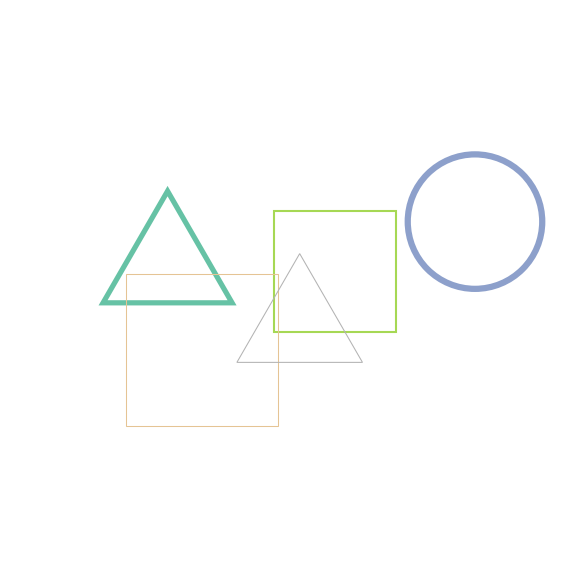[{"shape": "triangle", "thickness": 2.5, "radius": 0.64, "center": [0.29, 0.539]}, {"shape": "circle", "thickness": 3, "radius": 0.58, "center": [0.822, 0.615]}, {"shape": "square", "thickness": 1, "radius": 0.53, "center": [0.58, 0.529]}, {"shape": "square", "thickness": 0.5, "radius": 0.66, "center": [0.349, 0.393]}, {"shape": "triangle", "thickness": 0.5, "radius": 0.63, "center": [0.519, 0.434]}]